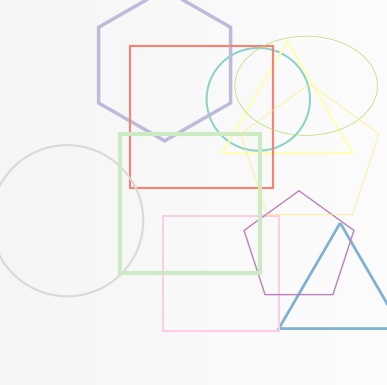[{"shape": "circle", "thickness": 1.5, "radius": 0.67, "center": [0.667, 0.742]}, {"shape": "triangle", "thickness": 1.5, "radius": 0.97, "center": [0.742, 0.699]}, {"shape": "hexagon", "thickness": 2.5, "radius": 0.98, "center": [0.425, 0.831]}, {"shape": "square", "thickness": 1.5, "radius": 0.92, "center": [0.52, 0.696]}, {"shape": "triangle", "thickness": 2, "radius": 0.91, "center": [0.878, 0.238]}, {"shape": "oval", "thickness": 0.5, "radius": 0.92, "center": [0.79, 0.777]}, {"shape": "square", "thickness": 1.5, "radius": 0.75, "center": [0.571, 0.289]}, {"shape": "circle", "thickness": 1.5, "radius": 0.98, "center": [0.173, 0.427]}, {"shape": "pentagon", "thickness": 1, "radius": 0.75, "center": [0.772, 0.355]}, {"shape": "square", "thickness": 3, "radius": 0.9, "center": [0.49, 0.471]}, {"shape": "pentagon", "thickness": 0.5, "radius": 0.94, "center": [0.799, 0.595]}]